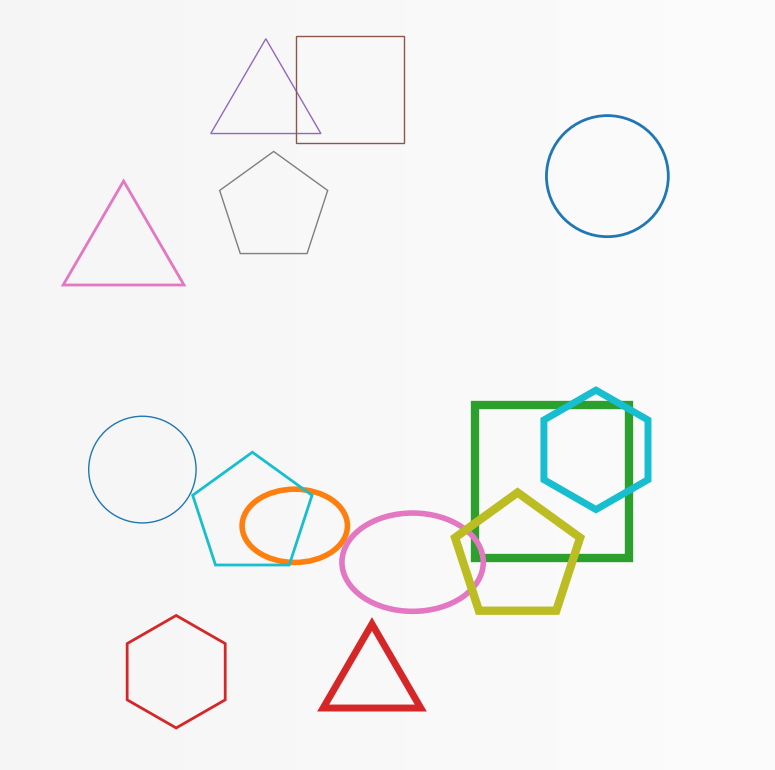[{"shape": "circle", "thickness": 1, "radius": 0.39, "center": [0.784, 0.771]}, {"shape": "circle", "thickness": 0.5, "radius": 0.35, "center": [0.184, 0.39]}, {"shape": "oval", "thickness": 2, "radius": 0.34, "center": [0.38, 0.317]}, {"shape": "square", "thickness": 3, "radius": 0.5, "center": [0.712, 0.375]}, {"shape": "hexagon", "thickness": 1, "radius": 0.37, "center": [0.227, 0.128]}, {"shape": "triangle", "thickness": 2.5, "radius": 0.36, "center": [0.48, 0.117]}, {"shape": "triangle", "thickness": 0.5, "radius": 0.41, "center": [0.343, 0.868]}, {"shape": "square", "thickness": 0.5, "radius": 0.35, "center": [0.452, 0.884]}, {"shape": "triangle", "thickness": 1, "radius": 0.45, "center": [0.159, 0.675]}, {"shape": "oval", "thickness": 2, "radius": 0.46, "center": [0.532, 0.27]}, {"shape": "pentagon", "thickness": 0.5, "radius": 0.37, "center": [0.353, 0.73]}, {"shape": "pentagon", "thickness": 3, "radius": 0.42, "center": [0.668, 0.276]}, {"shape": "hexagon", "thickness": 2.5, "radius": 0.39, "center": [0.769, 0.416]}, {"shape": "pentagon", "thickness": 1, "radius": 0.4, "center": [0.326, 0.332]}]